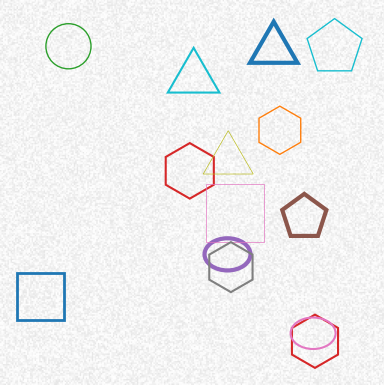[{"shape": "triangle", "thickness": 3, "radius": 0.36, "center": [0.711, 0.872]}, {"shape": "square", "thickness": 2, "radius": 0.3, "center": [0.106, 0.23]}, {"shape": "hexagon", "thickness": 1, "radius": 0.31, "center": [0.727, 0.662]}, {"shape": "circle", "thickness": 1, "radius": 0.29, "center": [0.178, 0.88]}, {"shape": "hexagon", "thickness": 1.5, "radius": 0.36, "center": [0.493, 0.556]}, {"shape": "hexagon", "thickness": 1.5, "radius": 0.35, "center": [0.818, 0.114]}, {"shape": "oval", "thickness": 3, "radius": 0.3, "center": [0.591, 0.339]}, {"shape": "pentagon", "thickness": 3, "radius": 0.3, "center": [0.79, 0.436]}, {"shape": "square", "thickness": 0.5, "radius": 0.38, "center": [0.611, 0.447]}, {"shape": "oval", "thickness": 1.5, "radius": 0.29, "center": [0.813, 0.134]}, {"shape": "hexagon", "thickness": 1.5, "radius": 0.32, "center": [0.6, 0.306]}, {"shape": "triangle", "thickness": 0.5, "radius": 0.38, "center": [0.593, 0.586]}, {"shape": "triangle", "thickness": 1.5, "radius": 0.39, "center": [0.503, 0.798]}, {"shape": "pentagon", "thickness": 1, "radius": 0.38, "center": [0.869, 0.877]}]